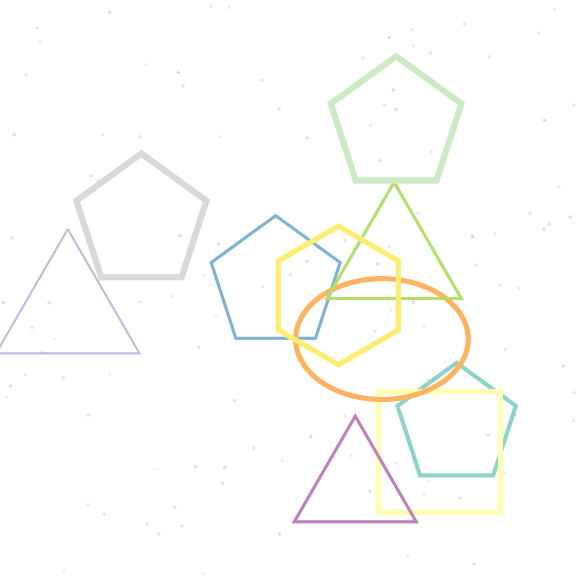[{"shape": "pentagon", "thickness": 2, "radius": 0.54, "center": [0.791, 0.263]}, {"shape": "square", "thickness": 2.5, "radius": 0.53, "center": [0.76, 0.218]}, {"shape": "triangle", "thickness": 1, "radius": 0.72, "center": [0.117, 0.459]}, {"shape": "pentagon", "thickness": 1.5, "radius": 0.59, "center": [0.477, 0.508]}, {"shape": "oval", "thickness": 2.5, "radius": 0.75, "center": [0.661, 0.412]}, {"shape": "triangle", "thickness": 1.5, "radius": 0.67, "center": [0.682, 0.549]}, {"shape": "pentagon", "thickness": 3, "radius": 0.59, "center": [0.245, 0.615]}, {"shape": "triangle", "thickness": 1.5, "radius": 0.61, "center": [0.615, 0.157]}, {"shape": "pentagon", "thickness": 3, "radius": 0.59, "center": [0.686, 0.783]}, {"shape": "hexagon", "thickness": 2.5, "radius": 0.6, "center": [0.586, 0.488]}]